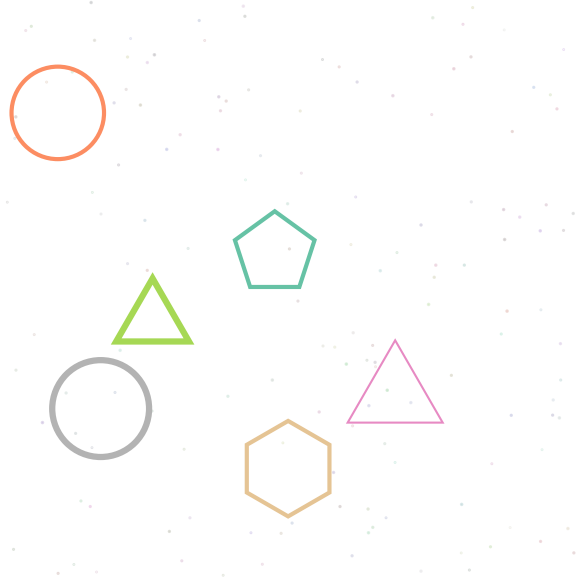[{"shape": "pentagon", "thickness": 2, "radius": 0.36, "center": [0.476, 0.561]}, {"shape": "circle", "thickness": 2, "radius": 0.4, "center": [0.1, 0.804]}, {"shape": "triangle", "thickness": 1, "radius": 0.47, "center": [0.684, 0.315]}, {"shape": "triangle", "thickness": 3, "radius": 0.36, "center": [0.264, 0.444]}, {"shape": "hexagon", "thickness": 2, "radius": 0.41, "center": [0.499, 0.188]}, {"shape": "circle", "thickness": 3, "radius": 0.42, "center": [0.174, 0.292]}]